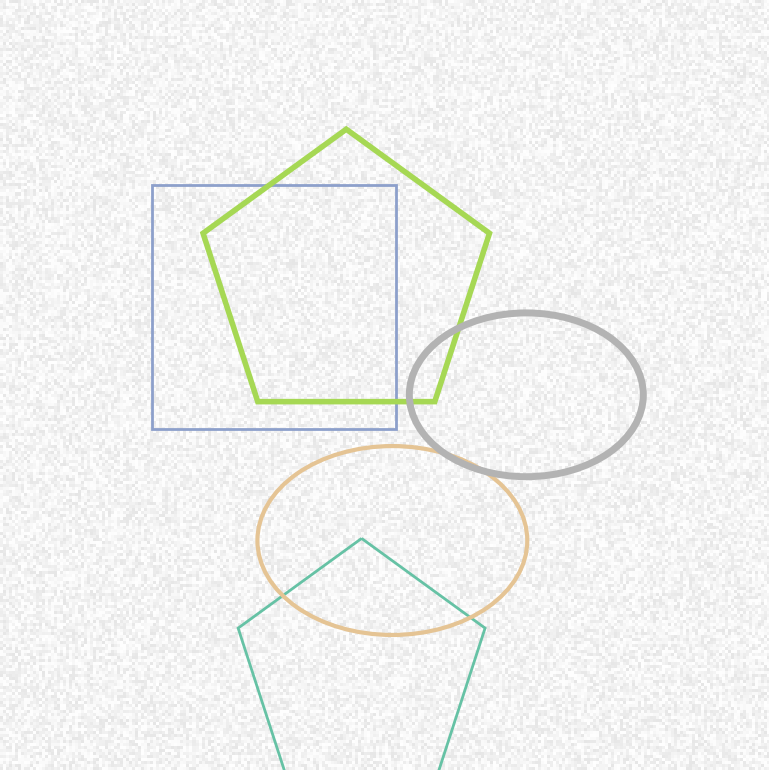[{"shape": "pentagon", "thickness": 1, "radius": 0.84, "center": [0.47, 0.132]}, {"shape": "square", "thickness": 1, "radius": 0.79, "center": [0.356, 0.601]}, {"shape": "pentagon", "thickness": 2, "radius": 0.98, "center": [0.45, 0.637]}, {"shape": "oval", "thickness": 1.5, "radius": 0.88, "center": [0.51, 0.298]}, {"shape": "oval", "thickness": 2.5, "radius": 0.76, "center": [0.684, 0.487]}]